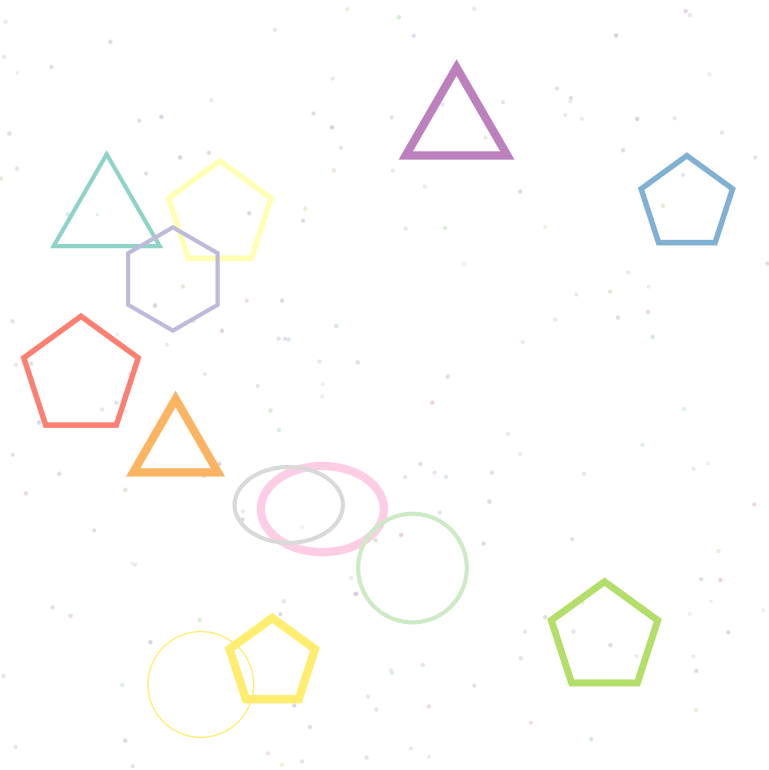[{"shape": "triangle", "thickness": 1.5, "radius": 0.4, "center": [0.139, 0.72]}, {"shape": "pentagon", "thickness": 2, "radius": 0.35, "center": [0.285, 0.721]}, {"shape": "hexagon", "thickness": 1.5, "radius": 0.34, "center": [0.225, 0.638]}, {"shape": "pentagon", "thickness": 2, "radius": 0.39, "center": [0.105, 0.511]}, {"shape": "pentagon", "thickness": 2, "radius": 0.31, "center": [0.892, 0.735]}, {"shape": "triangle", "thickness": 3, "radius": 0.32, "center": [0.228, 0.418]}, {"shape": "pentagon", "thickness": 2.5, "radius": 0.36, "center": [0.785, 0.172]}, {"shape": "oval", "thickness": 3, "radius": 0.4, "center": [0.419, 0.339]}, {"shape": "oval", "thickness": 1.5, "radius": 0.35, "center": [0.375, 0.344]}, {"shape": "triangle", "thickness": 3, "radius": 0.38, "center": [0.593, 0.836]}, {"shape": "circle", "thickness": 1.5, "radius": 0.35, "center": [0.536, 0.262]}, {"shape": "pentagon", "thickness": 3, "radius": 0.29, "center": [0.354, 0.139]}, {"shape": "circle", "thickness": 0.5, "radius": 0.34, "center": [0.261, 0.111]}]